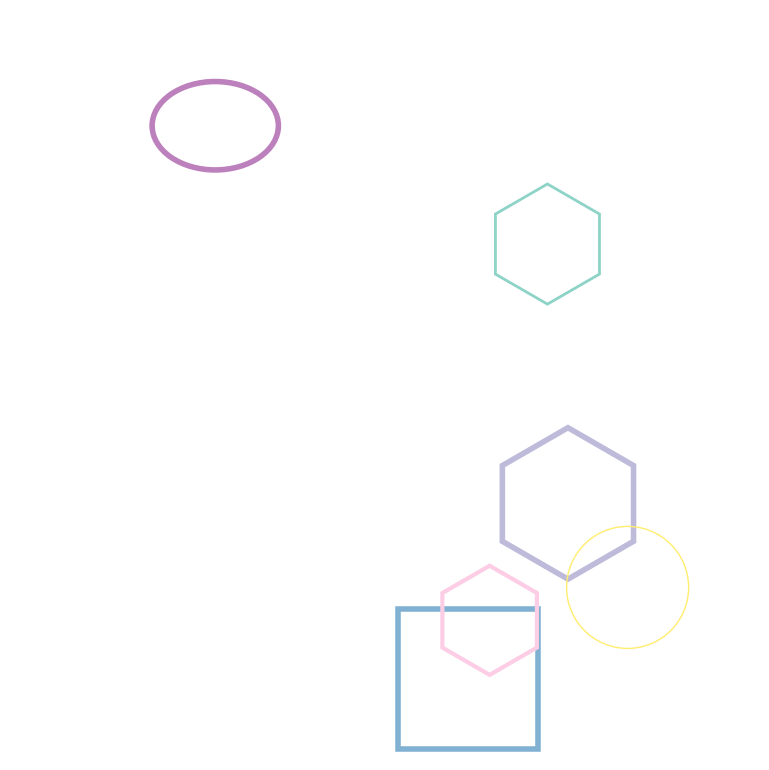[{"shape": "hexagon", "thickness": 1, "radius": 0.39, "center": [0.711, 0.683]}, {"shape": "hexagon", "thickness": 2, "radius": 0.49, "center": [0.738, 0.346]}, {"shape": "square", "thickness": 2, "radius": 0.45, "center": [0.608, 0.118]}, {"shape": "hexagon", "thickness": 1.5, "radius": 0.35, "center": [0.636, 0.194]}, {"shape": "oval", "thickness": 2, "radius": 0.41, "center": [0.28, 0.837]}, {"shape": "circle", "thickness": 0.5, "radius": 0.4, "center": [0.815, 0.237]}]